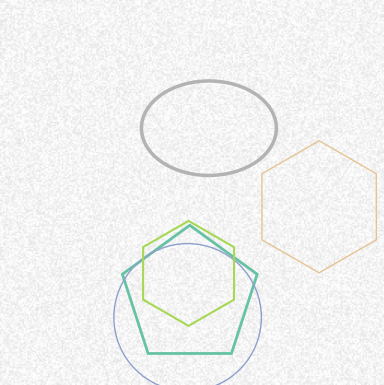[{"shape": "pentagon", "thickness": 2, "radius": 0.92, "center": [0.493, 0.231]}, {"shape": "circle", "thickness": 1, "radius": 0.96, "center": [0.487, 0.176]}, {"shape": "hexagon", "thickness": 1.5, "radius": 0.68, "center": [0.49, 0.29]}, {"shape": "hexagon", "thickness": 1, "radius": 0.86, "center": [0.829, 0.463]}, {"shape": "oval", "thickness": 2.5, "radius": 0.88, "center": [0.543, 0.667]}]